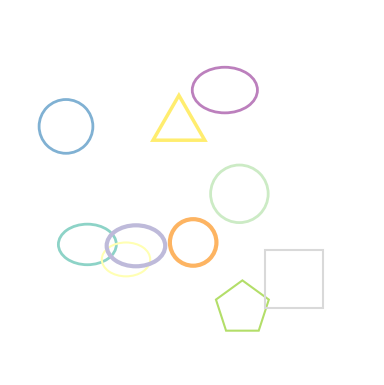[{"shape": "oval", "thickness": 2, "radius": 0.38, "center": [0.227, 0.365]}, {"shape": "oval", "thickness": 1.5, "radius": 0.31, "center": [0.327, 0.326]}, {"shape": "oval", "thickness": 3, "radius": 0.38, "center": [0.353, 0.362]}, {"shape": "circle", "thickness": 2, "radius": 0.35, "center": [0.171, 0.672]}, {"shape": "circle", "thickness": 3, "radius": 0.3, "center": [0.502, 0.37]}, {"shape": "pentagon", "thickness": 1.5, "radius": 0.36, "center": [0.63, 0.2]}, {"shape": "square", "thickness": 1.5, "radius": 0.38, "center": [0.763, 0.275]}, {"shape": "oval", "thickness": 2, "radius": 0.42, "center": [0.584, 0.766]}, {"shape": "circle", "thickness": 2, "radius": 0.37, "center": [0.622, 0.497]}, {"shape": "triangle", "thickness": 2.5, "radius": 0.39, "center": [0.465, 0.675]}]